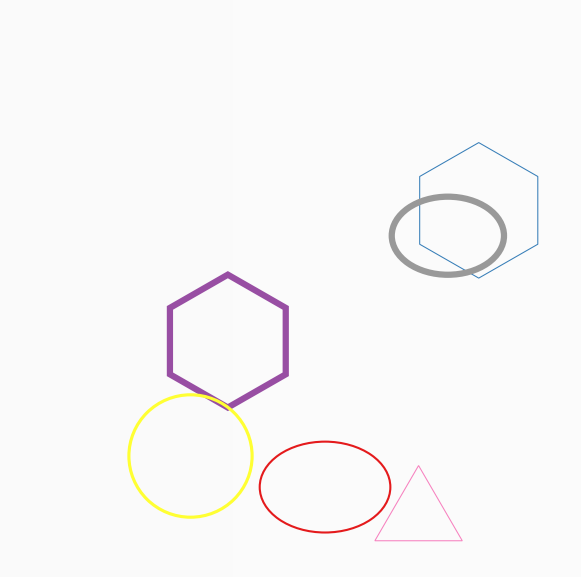[{"shape": "oval", "thickness": 1, "radius": 0.56, "center": [0.559, 0.156]}, {"shape": "hexagon", "thickness": 0.5, "radius": 0.59, "center": [0.824, 0.635]}, {"shape": "hexagon", "thickness": 3, "radius": 0.58, "center": [0.392, 0.408]}, {"shape": "circle", "thickness": 1.5, "radius": 0.53, "center": [0.328, 0.21]}, {"shape": "triangle", "thickness": 0.5, "radius": 0.43, "center": [0.72, 0.106]}, {"shape": "oval", "thickness": 3, "radius": 0.48, "center": [0.771, 0.591]}]